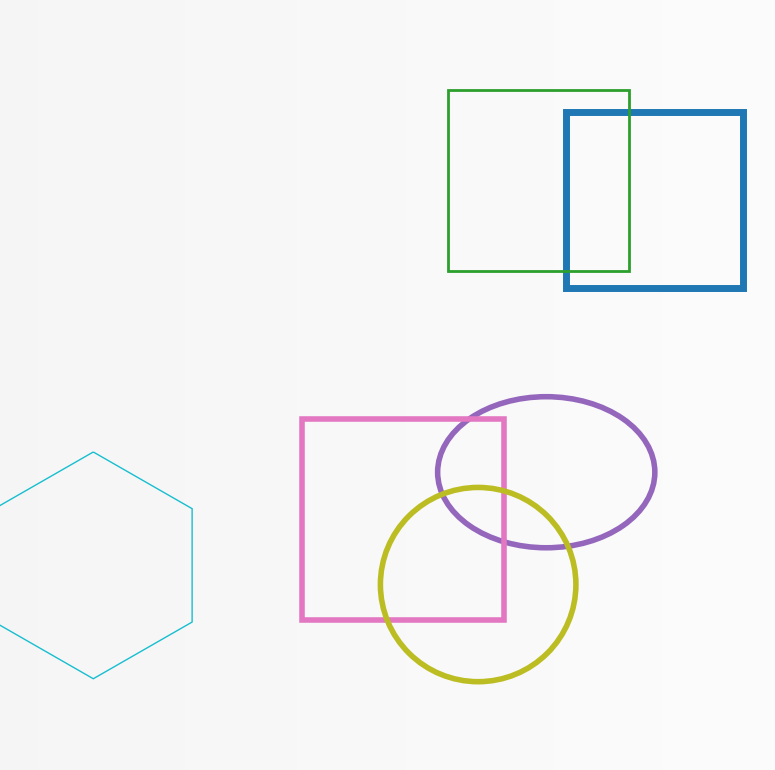[{"shape": "square", "thickness": 2.5, "radius": 0.57, "center": [0.844, 0.741]}, {"shape": "square", "thickness": 1, "radius": 0.58, "center": [0.695, 0.765]}, {"shape": "oval", "thickness": 2, "radius": 0.7, "center": [0.705, 0.387]}, {"shape": "square", "thickness": 2, "radius": 0.65, "center": [0.52, 0.325]}, {"shape": "circle", "thickness": 2, "radius": 0.63, "center": [0.617, 0.241]}, {"shape": "hexagon", "thickness": 0.5, "radius": 0.74, "center": [0.12, 0.266]}]